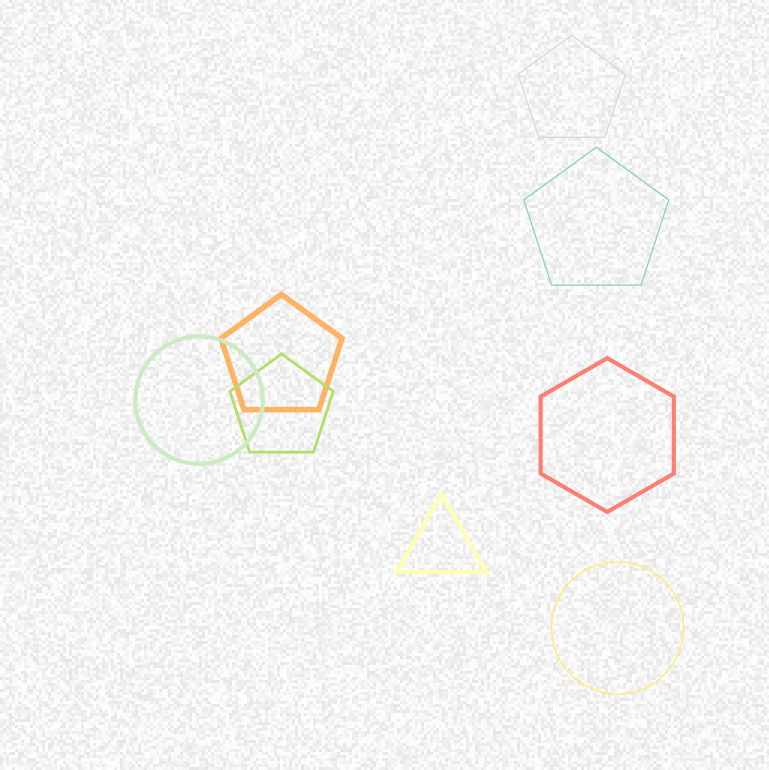[{"shape": "pentagon", "thickness": 0.5, "radius": 0.49, "center": [0.774, 0.71]}, {"shape": "triangle", "thickness": 1.5, "radius": 0.34, "center": [0.574, 0.291]}, {"shape": "hexagon", "thickness": 1.5, "radius": 0.5, "center": [0.789, 0.435]}, {"shape": "pentagon", "thickness": 2, "radius": 0.41, "center": [0.366, 0.535]}, {"shape": "pentagon", "thickness": 1, "radius": 0.35, "center": [0.366, 0.47]}, {"shape": "pentagon", "thickness": 0.5, "radius": 0.37, "center": [0.742, 0.881]}, {"shape": "circle", "thickness": 1.5, "radius": 0.41, "center": [0.259, 0.48]}, {"shape": "circle", "thickness": 0.5, "radius": 0.43, "center": [0.802, 0.185]}]